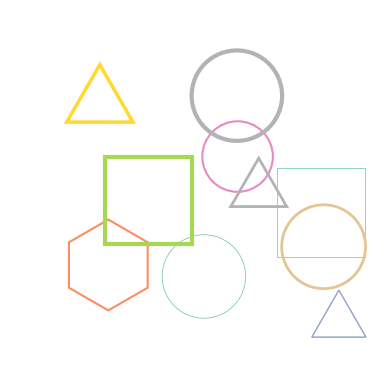[{"shape": "circle", "thickness": 0.5, "radius": 0.54, "center": [0.53, 0.282]}, {"shape": "square", "thickness": 0.5, "radius": 0.57, "center": [0.833, 0.448]}, {"shape": "hexagon", "thickness": 1.5, "radius": 0.59, "center": [0.281, 0.312]}, {"shape": "triangle", "thickness": 1, "radius": 0.41, "center": [0.88, 0.165]}, {"shape": "circle", "thickness": 1.5, "radius": 0.46, "center": [0.617, 0.593]}, {"shape": "square", "thickness": 3, "radius": 0.57, "center": [0.385, 0.479]}, {"shape": "triangle", "thickness": 2.5, "radius": 0.5, "center": [0.259, 0.733]}, {"shape": "circle", "thickness": 2, "radius": 0.54, "center": [0.841, 0.359]}, {"shape": "triangle", "thickness": 2, "radius": 0.42, "center": [0.672, 0.505]}, {"shape": "circle", "thickness": 3, "radius": 0.59, "center": [0.615, 0.752]}]